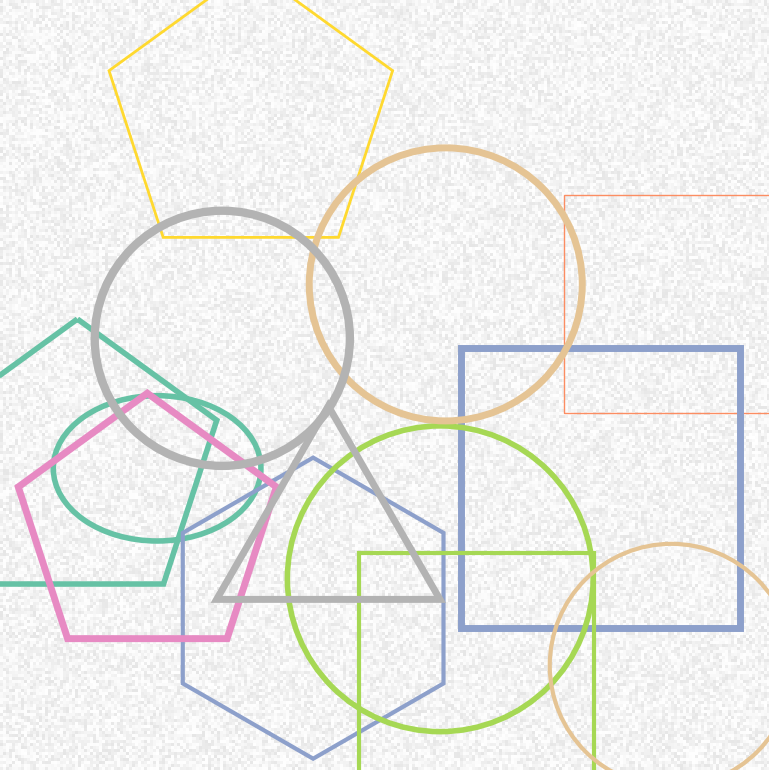[{"shape": "oval", "thickness": 2, "radius": 0.67, "center": [0.204, 0.392]}, {"shape": "pentagon", "thickness": 2, "radius": 0.95, "center": [0.101, 0.395]}, {"shape": "square", "thickness": 0.5, "radius": 0.71, "center": [0.874, 0.605]}, {"shape": "hexagon", "thickness": 1.5, "radius": 0.98, "center": [0.407, 0.21]}, {"shape": "square", "thickness": 2.5, "radius": 0.91, "center": [0.779, 0.366]}, {"shape": "pentagon", "thickness": 2.5, "radius": 0.88, "center": [0.191, 0.313]}, {"shape": "square", "thickness": 1.5, "radius": 0.76, "center": [0.618, 0.129]}, {"shape": "circle", "thickness": 2, "radius": 0.99, "center": [0.572, 0.248]}, {"shape": "pentagon", "thickness": 1, "radius": 0.97, "center": [0.326, 0.848]}, {"shape": "circle", "thickness": 1.5, "radius": 0.79, "center": [0.872, 0.136]}, {"shape": "circle", "thickness": 2.5, "radius": 0.89, "center": [0.579, 0.631]}, {"shape": "circle", "thickness": 3, "radius": 0.83, "center": [0.289, 0.561]}, {"shape": "triangle", "thickness": 2.5, "radius": 0.84, "center": [0.426, 0.305]}]